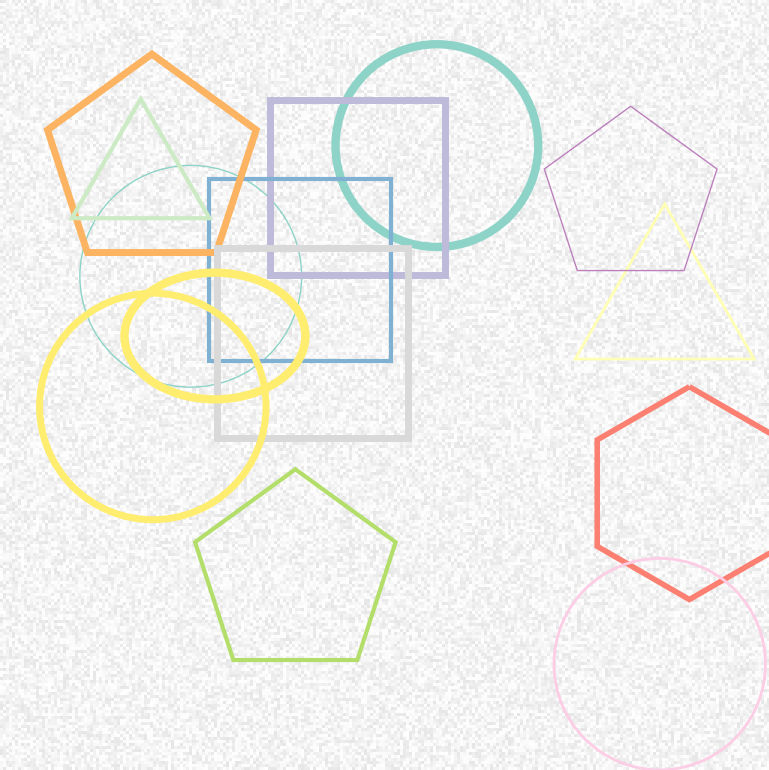[{"shape": "circle", "thickness": 0.5, "radius": 0.72, "center": [0.248, 0.641]}, {"shape": "circle", "thickness": 3, "radius": 0.66, "center": [0.567, 0.811]}, {"shape": "triangle", "thickness": 1, "radius": 0.67, "center": [0.863, 0.601]}, {"shape": "square", "thickness": 2.5, "radius": 0.57, "center": [0.464, 0.757]}, {"shape": "hexagon", "thickness": 2, "radius": 0.69, "center": [0.895, 0.36]}, {"shape": "square", "thickness": 1.5, "radius": 0.59, "center": [0.39, 0.649]}, {"shape": "pentagon", "thickness": 2.5, "radius": 0.71, "center": [0.197, 0.787]}, {"shape": "pentagon", "thickness": 1.5, "radius": 0.68, "center": [0.384, 0.254]}, {"shape": "circle", "thickness": 1, "radius": 0.69, "center": [0.857, 0.137]}, {"shape": "square", "thickness": 2.5, "radius": 0.62, "center": [0.406, 0.554]}, {"shape": "pentagon", "thickness": 0.5, "radius": 0.59, "center": [0.819, 0.744]}, {"shape": "triangle", "thickness": 1.5, "radius": 0.52, "center": [0.183, 0.768]}, {"shape": "oval", "thickness": 3, "radius": 0.59, "center": [0.279, 0.564]}, {"shape": "circle", "thickness": 2.5, "radius": 0.74, "center": [0.198, 0.472]}]